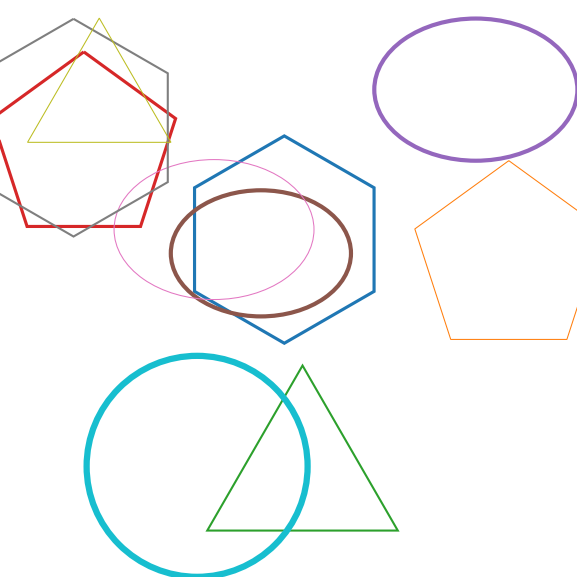[{"shape": "hexagon", "thickness": 1.5, "radius": 0.9, "center": [0.492, 0.584]}, {"shape": "pentagon", "thickness": 0.5, "radius": 0.86, "center": [0.881, 0.55]}, {"shape": "triangle", "thickness": 1, "radius": 0.95, "center": [0.524, 0.176]}, {"shape": "pentagon", "thickness": 1.5, "radius": 0.84, "center": [0.145, 0.742]}, {"shape": "oval", "thickness": 2, "radius": 0.88, "center": [0.824, 0.844]}, {"shape": "oval", "thickness": 2, "radius": 0.78, "center": [0.452, 0.56]}, {"shape": "oval", "thickness": 0.5, "radius": 0.87, "center": [0.371, 0.602]}, {"shape": "hexagon", "thickness": 1, "radius": 0.94, "center": [0.127, 0.778]}, {"shape": "triangle", "thickness": 0.5, "radius": 0.72, "center": [0.172, 0.824]}, {"shape": "circle", "thickness": 3, "radius": 0.96, "center": [0.341, 0.192]}]